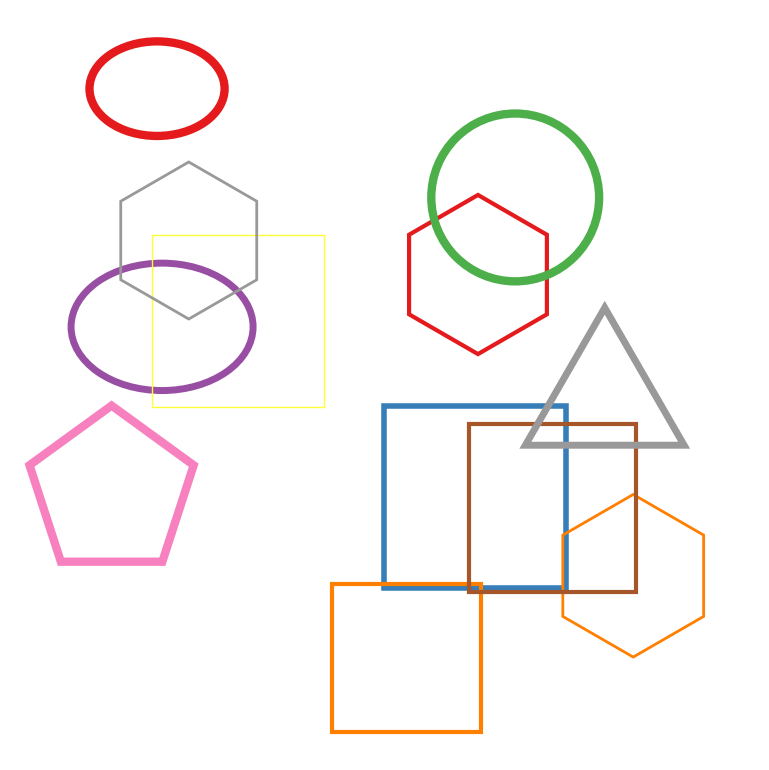[{"shape": "hexagon", "thickness": 1.5, "radius": 0.52, "center": [0.621, 0.643]}, {"shape": "oval", "thickness": 3, "radius": 0.44, "center": [0.204, 0.885]}, {"shape": "square", "thickness": 2, "radius": 0.59, "center": [0.617, 0.354]}, {"shape": "circle", "thickness": 3, "radius": 0.54, "center": [0.669, 0.744]}, {"shape": "oval", "thickness": 2.5, "radius": 0.59, "center": [0.21, 0.576]}, {"shape": "square", "thickness": 1.5, "radius": 0.48, "center": [0.528, 0.146]}, {"shape": "hexagon", "thickness": 1, "radius": 0.53, "center": [0.822, 0.252]}, {"shape": "square", "thickness": 0.5, "radius": 0.56, "center": [0.309, 0.583]}, {"shape": "square", "thickness": 1.5, "radius": 0.54, "center": [0.717, 0.34]}, {"shape": "pentagon", "thickness": 3, "radius": 0.56, "center": [0.145, 0.361]}, {"shape": "triangle", "thickness": 2.5, "radius": 0.6, "center": [0.785, 0.481]}, {"shape": "hexagon", "thickness": 1, "radius": 0.51, "center": [0.245, 0.688]}]